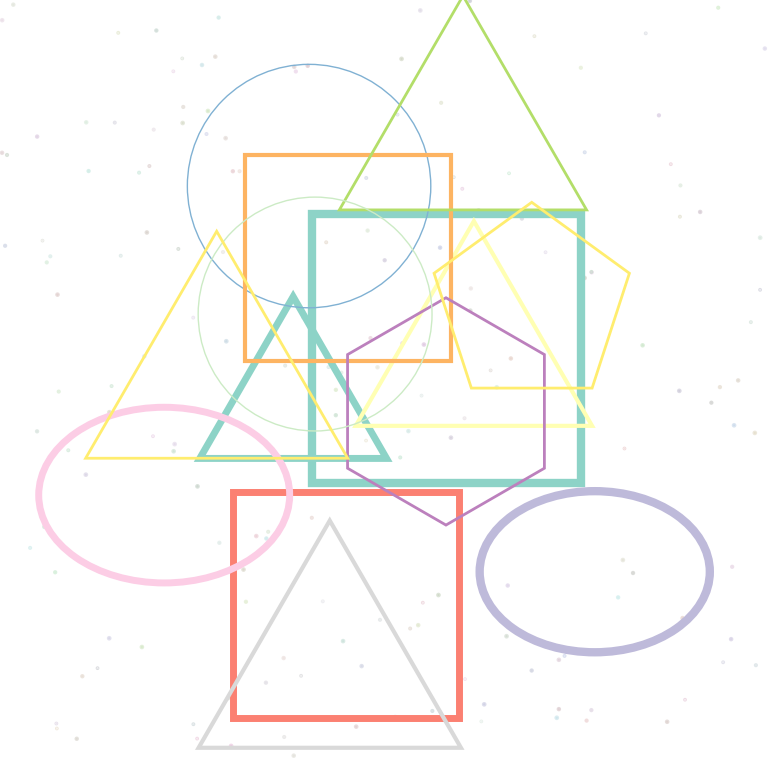[{"shape": "square", "thickness": 3, "radius": 0.87, "center": [0.58, 0.547]}, {"shape": "triangle", "thickness": 2.5, "radius": 0.7, "center": [0.381, 0.475]}, {"shape": "triangle", "thickness": 1.5, "radius": 0.89, "center": [0.615, 0.536]}, {"shape": "oval", "thickness": 3, "radius": 0.75, "center": [0.772, 0.258]}, {"shape": "square", "thickness": 2.5, "radius": 0.73, "center": [0.45, 0.214]}, {"shape": "circle", "thickness": 0.5, "radius": 0.79, "center": [0.401, 0.758]}, {"shape": "square", "thickness": 1.5, "radius": 0.67, "center": [0.452, 0.665]}, {"shape": "triangle", "thickness": 1, "radius": 0.93, "center": [0.601, 0.82]}, {"shape": "oval", "thickness": 2.5, "radius": 0.81, "center": [0.213, 0.357]}, {"shape": "triangle", "thickness": 1.5, "radius": 0.98, "center": [0.428, 0.127]}, {"shape": "hexagon", "thickness": 1, "radius": 0.74, "center": [0.579, 0.466]}, {"shape": "circle", "thickness": 0.5, "radius": 0.76, "center": [0.409, 0.592]}, {"shape": "triangle", "thickness": 1, "radius": 0.98, "center": [0.281, 0.503]}, {"shape": "pentagon", "thickness": 1, "radius": 0.67, "center": [0.691, 0.604]}]